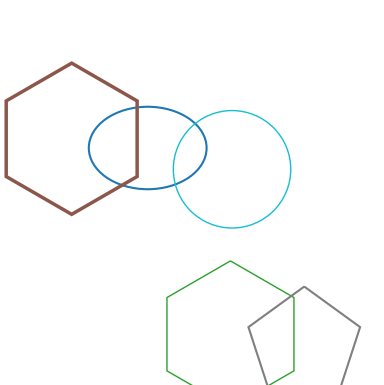[{"shape": "oval", "thickness": 1.5, "radius": 0.76, "center": [0.384, 0.616]}, {"shape": "hexagon", "thickness": 1, "radius": 0.95, "center": [0.599, 0.132]}, {"shape": "hexagon", "thickness": 2.5, "radius": 0.98, "center": [0.186, 0.64]}, {"shape": "pentagon", "thickness": 1.5, "radius": 0.76, "center": [0.79, 0.103]}, {"shape": "circle", "thickness": 1, "radius": 0.76, "center": [0.603, 0.56]}]